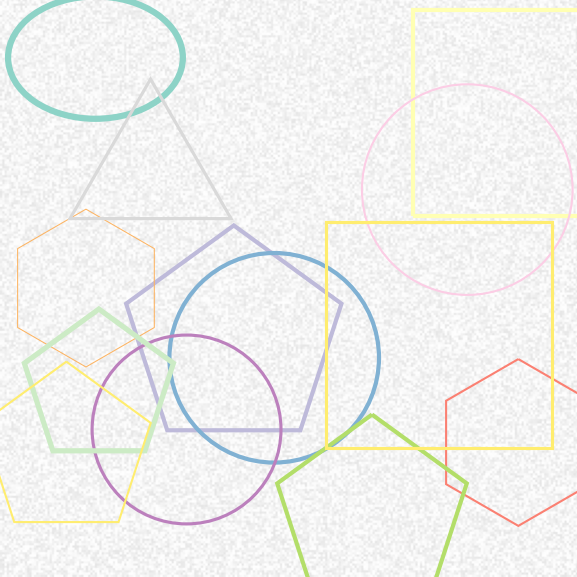[{"shape": "oval", "thickness": 3, "radius": 0.76, "center": [0.165, 0.899]}, {"shape": "square", "thickness": 2, "radius": 0.89, "center": [0.893, 0.804]}, {"shape": "pentagon", "thickness": 2, "radius": 0.98, "center": [0.405, 0.413]}, {"shape": "hexagon", "thickness": 1, "radius": 0.72, "center": [0.898, 0.233]}, {"shape": "circle", "thickness": 2, "radius": 0.91, "center": [0.475, 0.38]}, {"shape": "hexagon", "thickness": 0.5, "radius": 0.68, "center": [0.149, 0.5]}, {"shape": "pentagon", "thickness": 2, "radius": 0.86, "center": [0.644, 0.109]}, {"shape": "circle", "thickness": 1, "radius": 0.91, "center": [0.809, 0.671]}, {"shape": "triangle", "thickness": 1.5, "radius": 0.81, "center": [0.261, 0.701]}, {"shape": "circle", "thickness": 1.5, "radius": 0.82, "center": [0.323, 0.255]}, {"shape": "pentagon", "thickness": 2.5, "radius": 0.68, "center": [0.171, 0.328]}, {"shape": "square", "thickness": 1.5, "radius": 0.98, "center": [0.76, 0.419]}, {"shape": "pentagon", "thickness": 1, "radius": 0.77, "center": [0.115, 0.219]}]